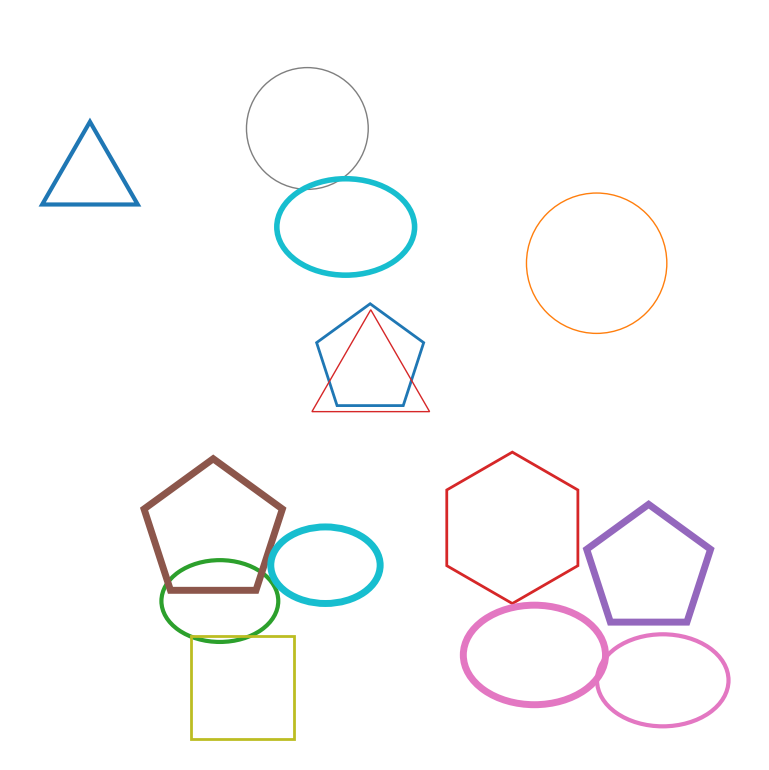[{"shape": "pentagon", "thickness": 1, "radius": 0.37, "center": [0.481, 0.532]}, {"shape": "triangle", "thickness": 1.5, "radius": 0.36, "center": [0.117, 0.77]}, {"shape": "circle", "thickness": 0.5, "radius": 0.46, "center": [0.775, 0.658]}, {"shape": "oval", "thickness": 1.5, "radius": 0.38, "center": [0.286, 0.219]}, {"shape": "triangle", "thickness": 0.5, "radius": 0.44, "center": [0.482, 0.51]}, {"shape": "hexagon", "thickness": 1, "radius": 0.49, "center": [0.665, 0.315]}, {"shape": "pentagon", "thickness": 2.5, "radius": 0.42, "center": [0.842, 0.26]}, {"shape": "pentagon", "thickness": 2.5, "radius": 0.47, "center": [0.277, 0.31]}, {"shape": "oval", "thickness": 2.5, "radius": 0.46, "center": [0.694, 0.149]}, {"shape": "oval", "thickness": 1.5, "radius": 0.43, "center": [0.861, 0.116]}, {"shape": "circle", "thickness": 0.5, "radius": 0.4, "center": [0.399, 0.833]}, {"shape": "square", "thickness": 1, "radius": 0.34, "center": [0.315, 0.107]}, {"shape": "oval", "thickness": 2, "radius": 0.45, "center": [0.449, 0.705]}, {"shape": "oval", "thickness": 2.5, "radius": 0.36, "center": [0.423, 0.266]}]